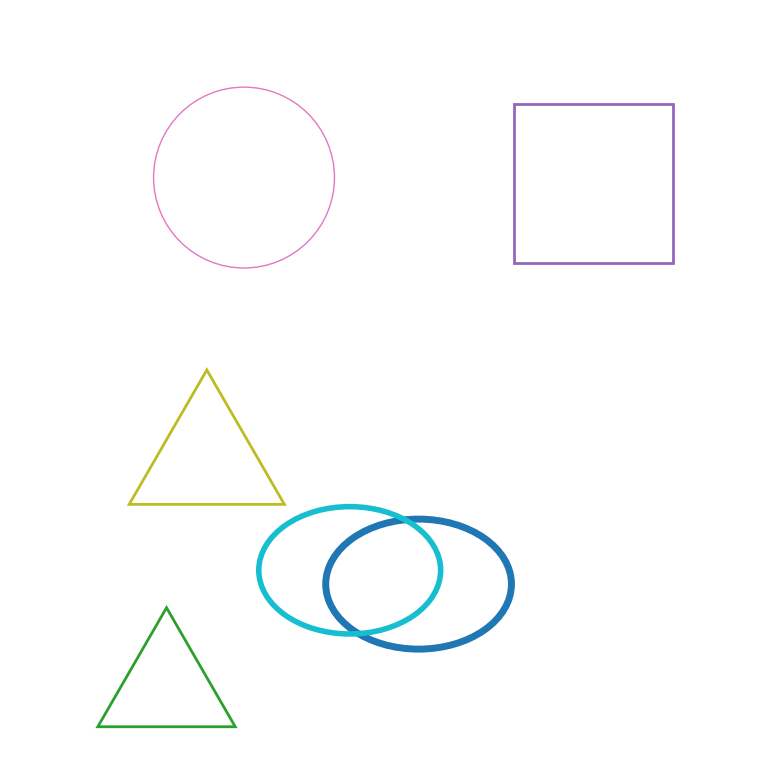[{"shape": "oval", "thickness": 2.5, "radius": 0.6, "center": [0.544, 0.241]}, {"shape": "triangle", "thickness": 1, "radius": 0.52, "center": [0.216, 0.108]}, {"shape": "square", "thickness": 1, "radius": 0.52, "center": [0.77, 0.762]}, {"shape": "circle", "thickness": 0.5, "radius": 0.59, "center": [0.317, 0.769]}, {"shape": "triangle", "thickness": 1, "radius": 0.58, "center": [0.269, 0.403]}, {"shape": "oval", "thickness": 2, "radius": 0.59, "center": [0.454, 0.259]}]